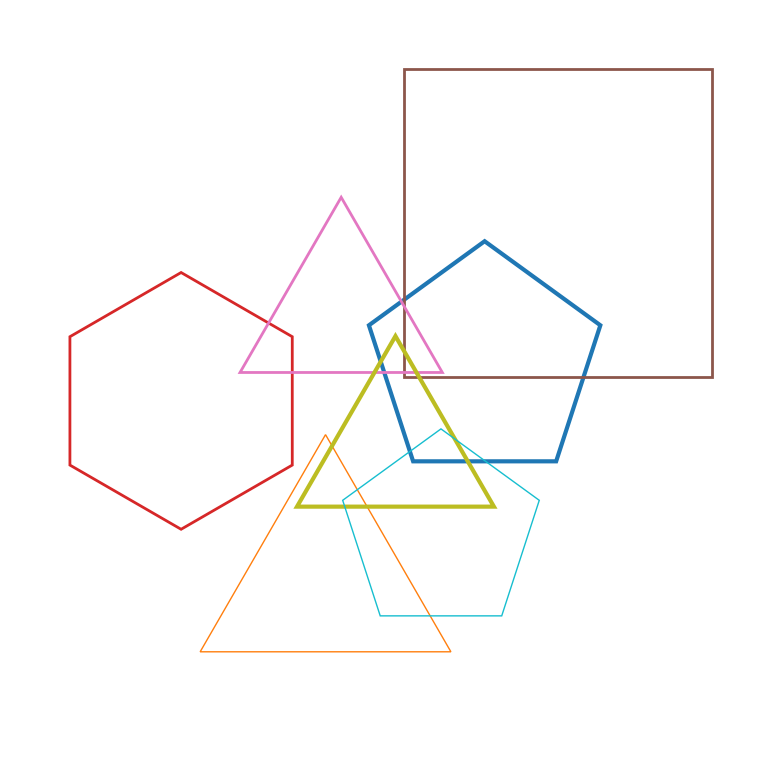[{"shape": "pentagon", "thickness": 1.5, "radius": 0.79, "center": [0.629, 0.529]}, {"shape": "triangle", "thickness": 0.5, "radius": 0.94, "center": [0.423, 0.248]}, {"shape": "hexagon", "thickness": 1, "radius": 0.83, "center": [0.235, 0.479]}, {"shape": "square", "thickness": 1, "radius": 1.0, "center": [0.725, 0.711]}, {"shape": "triangle", "thickness": 1, "radius": 0.76, "center": [0.443, 0.592]}, {"shape": "triangle", "thickness": 1.5, "radius": 0.74, "center": [0.514, 0.416]}, {"shape": "pentagon", "thickness": 0.5, "radius": 0.67, "center": [0.573, 0.309]}]